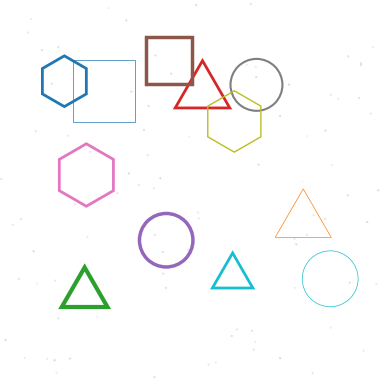[{"shape": "hexagon", "thickness": 2, "radius": 0.33, "center": [0.167, 0.789]}, {"shape": "square", "thickness": 0.5, "radius": 0.41, "center": [0.271, 0.764]}, {"shape": "triangle", "thickness": 0.5, "radius": 0.42, "center": [0.788, 0.425]}, {"shape": "triangle", "thickness": 3, "radius": 0.34, "center": [0.22, 0.237]}, {"shape": "triangle", "thickness": 2, "radius": 0.41, "center": [0.526, 0.761]}, {"shape": "circle", "thickness": 2.5, "radius": 0.35, "center": [0.432, 0.376]}, {"shape": "square", "thickness": 2.5, "radius": 0.3, "center": [0.439, 0.843]}, {"shape": "hexagon", "thickness": 2, "radius": 0.41, "center": [0.224, 0.545]}, {"shape": "circle", "thickness": 1.5, "radius": 0.34, "center": [0.666, 0.78]}, {"shape": "hexagon", "thickness": 1, "radius": 0.4, "center": [0.609, 0.685]}, {"shape": "circle", "thickness": 0.5, "radius": 0.36, "center": [0.858, 0.276]}, {"shape": "triangle", "thickness": 2, "radius": 0.3, "center": [0.604, 0.282]}]